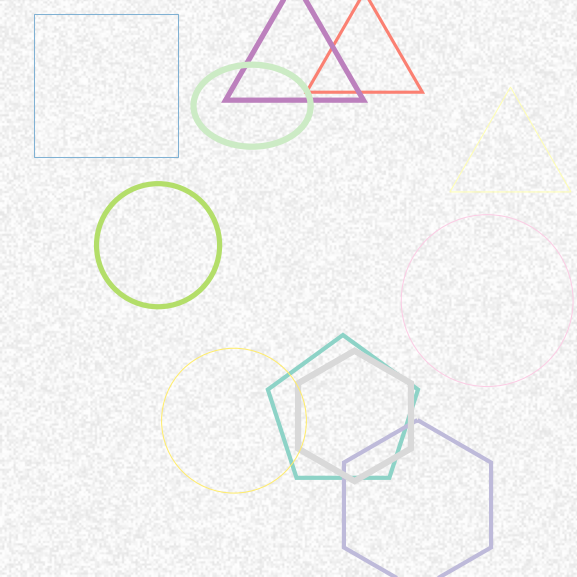[{"shape": "pentagon", "thickness": 2, "radius": 0.68, "center": [0.594, 0.282]}, {"shape": "triangle", "thickness": 0.5, "radius": 0.61, "center": [0.884, 0.727]}, {"shape": "hexagon", "thickness": 2, "radius": 0.74, "center": [0.723, 0.125]}, {"shape": "triangle", "thickness": 1.5, "radius": 0.58, "center": [0.631, 0.897]}, {"shape": "square", "thickness": 0.5, "radius": 0.62, "center": [0.184, 0.851]}, {"shape": "circle", "thickness": 2.5, "radius": 0.53, "center": [0.274, 0.575]}, {"shape": "circle", "thickness": 0.5, "radius": 0.74, "center": [0.844, 0.479]}, {"shape": "hexagon", "thickness": 3, "radius": 0.56, "center": [0.614, 0.279]}, {"shape": "triangle", "thickness": 2.5, "radius": 0.69, "center": [0.51, 0.895]}, {"shape": "oval", "thickness": 3, "radius": 0.51, "center": [0.437, 0.816]}, {"shape": "circle", "thickness": 0.5, "radius": 0.63, "center": [0.405, 0.271]}]